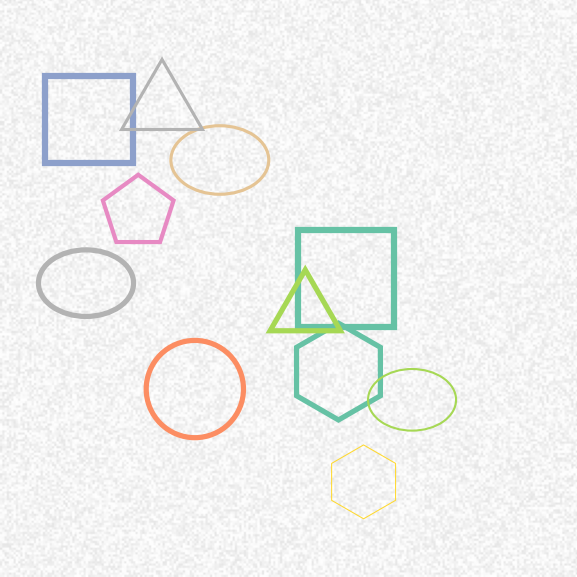[{"shape": "hexagon", "thickness": 2.5, "radius": 0.42, "center": [0.586, 0.356]}, {"shape": "square", "thickness": 3, "radius": 0.42, "center": [0.599, 0.516]}, {"shape": "circle", "thickness": 2.5, "radius": 0.42, "center": [0.337, 0.325]}, {"shape": "square", "thickness": 3, "radius": 0.38, "center": [0.154, 0.792]}, {"shape": "pentagon", "thickness": 2, "radius": 0.32, "center": [0.239, 0.632]}, {"shape": "triangle", "thickness": 2.5, "radius": 0.35, "center": [0.529, 0.462]}, {"shape": "oval", "thickness": 1, "radius": 0.38, "center": [0.714, 0.307]}, {"shape": "hexagon", "thickness": 0.5, "radius": 0.32, "center": [0.63, 0.165]}, {"shape": "oval", "thickness": 1.5, "radius": 0.42, "center": [0.381, 0.722]}, {"shape": "triangle", "thickness": 1.5, "radius": 0.4, "center": [0.281, 0.815]}, {"shape": "oval", "thickness": 2.5, "radius": 0.41, "center": [0.149, 0.509]}]